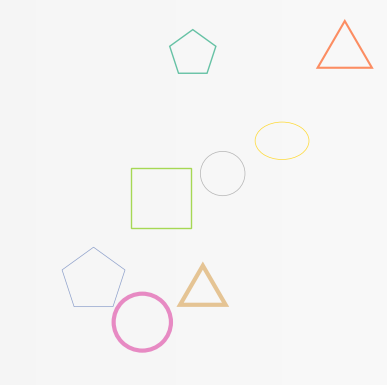[{"shape": "pentagon", "thickness": 1, "radius": 0.31, "center": [0.498, 0.86]}, {"shape": "triangle", "thickness": 1.5, "radius": 0.4, "center": [0.89, 0.864]}, {"shape": "pentagon", "thickness": 0.5, "radius": 0.43, "center": [0.241, 0.273]}, {"shape": "circle", "thickness": 3, "radius": 0.37, "center": [0.367, 0.163]}, {"shape": "square", "thickness": 1, "radius": 0.39, "center": [0.415, 0.486]}, {"shape": "oval", "thickness": 0.5, "radius": 0.35, "center": [0.728, 0.634]}, {"shape": "triangle", "thickness": 3, "radius": 0.34, "center": [0.523, 0.242]}, {"shape": "circle", "thickness": 0.5, "radius": 0.29, "center": [0.575, 0.549]}]